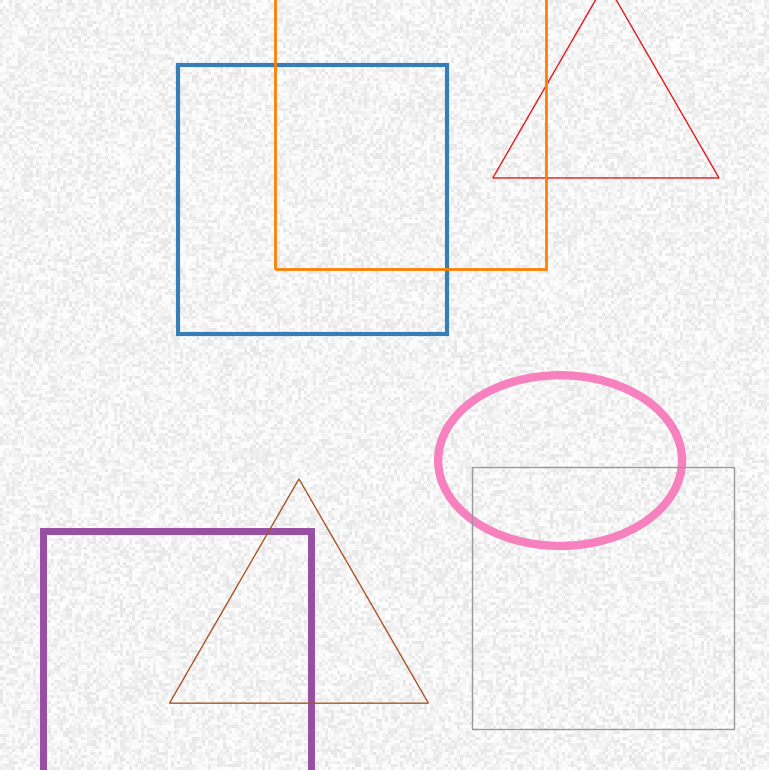[{"shape": "triangle", "thickness": 0.5, "radius": 0.85, "center": [0.787, 0.854]}, {"shape": "square", "thickness": 1.5, "radius": 0.87, "center": [0.406, 0.741]}, {"shape": "square", "thickness": 2.5, "radius": 0.87, "center": [0.23, 0.137]}, {"shape": "square", "thickness": 1, "radius": 0.88, "center": [0.533, 0.826]}, {"shape": "triangle", "thickness": 0.5, "radius": 0.97, "center": [0.388, 0.184]}, {"shape": "oval", "thickness": 3, "radius": 0.79, "center": [0.727, 0.402]}, {"shape": "square", "thickness": 0.5, "radius": 0.85, "center": [0.784, 0.223]}]